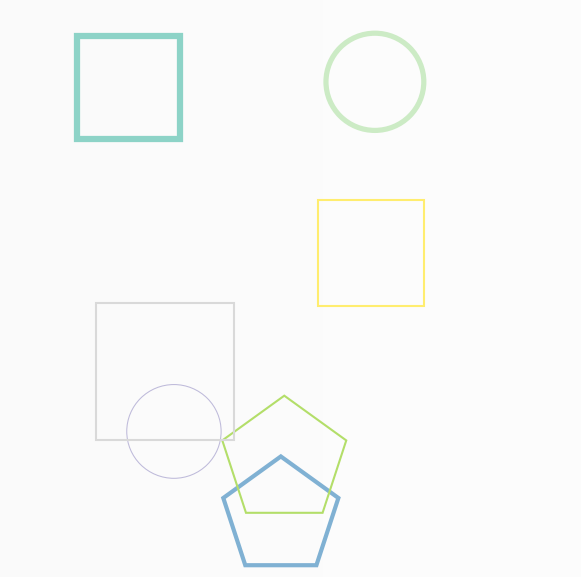[{"shape": "square", "thickness": 3, "radius": 0.44, "center": [0.221, 0.847]}, {"shape": "circle", "thickness": 0.5, "radius": 0.41, "center": [0.299, 0.252]}, {"shape": "pentagon", "thickness": 2, "radius": 0.52, "center": [0.483, 0.105]}, {"shape": "pentagon", "thickness": 1, "radius": 0.56, "center": [0.489, 0.202]}, {"shape": "square", "thickness": 1, "radius": 0.59, "center": [0.284, 0.355]}, {"shape": "circle", "thickness": 2.5, "radius": 0.42, "center": [0.645, 0.857]}, {"shape": "square", "thickness": 1, "radius": 0.46, "center": [0.638, 0.561]}]